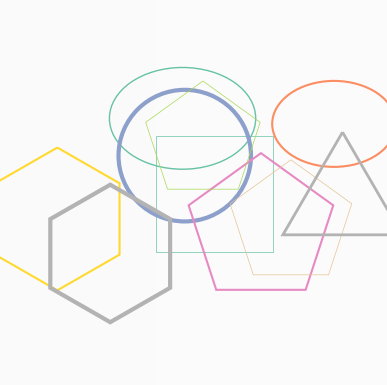[{"shape": "square", "thickness": 0.5, "radius": 0.75, "center": [0.555, 0.496]}, {"shape": "oval", "thickness": 1, "radius": 0.94, "center": [0.471, 0.693]}, {"shape": "oval", "thickness": 1.5, "radius": 0.8, "center": [0.862, 0.678]}, {"shape": "circle", "thickness": 3, "radius": 0.85, "center": [0.477, 0.596]}, {"shape": "pentagon", "thickness": 1.5, "radius": 0.98, "center": [0.673, 0.406]}, {"shape": "pentagon", "thickness": 0.5, "radius": 0.78, "center": [0.524, 0.634]}, {"shape": "hexagon", "thickness": 1.5, "radius": 0.93, "center": [0.148, 0.431]}, {"shape": "pentagon", "thickness": 0.5, "radius": 0.83, "center": [0.751, 0.42]}, {"shape": "triangle", "thickness": 2, "radius": 0.89, "center": [0.884, 0.479]}, {"shape": "hexagon", "thickness": 3, "radius": 0.89, "center": [0.284, 0.342]}]